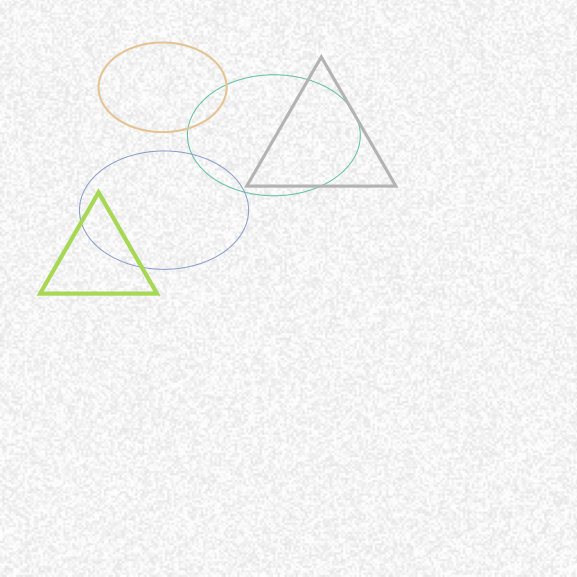[{"shape": "oval", "thickness": 0.5, "radius": 0.75, "center": [0.474, 0.765]}, {"shape": "oval", "thickness": 0.5, "radius": 0.73, "center": [0.284, 0.635]}, {"shape": "triangle", "thickness": 2, "radius": 0.58, "center": [0.171, 0.549]}, {"shape": "oval", "thickness": 1, "radius": 0.55, "center": [0.281, 0.848]}, {"shape": "triangle", "thickness": 1.5, "radius": 0.75, "center": [0.556, 0.751]}]